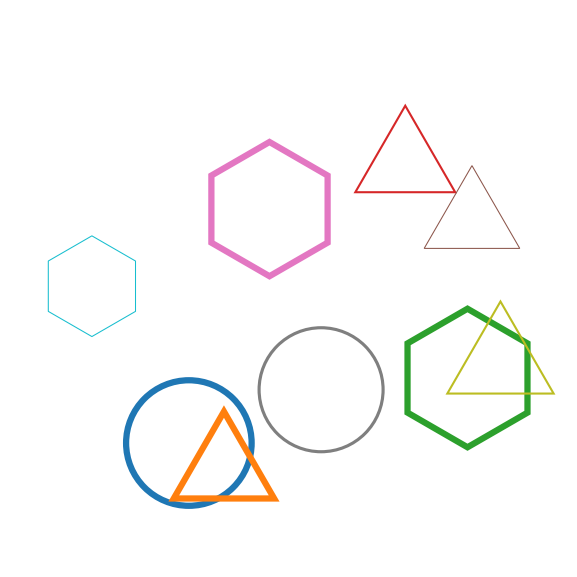[{"shape": "circle", "thickness": 3, "radius": 0.54, "center": [0.327, 0.232]}, {"shape": "triangle", "thickness": 3, "radius": 0.5, "center": [0.388, 0.186]}, {"shape": "hexagon", "thickness": 3, "radius": 0.6, "center": [0.81, 0.345]}, {"shape": "triangle", "thickness": 1, "radius": 0.5, "center": [0.702, 0.716]}, {"shape": "triangle", "thickness": 0.5, "radius": 0.48, "center": [0.817, 0.617]}, {"shape": "hexagon", "thickness": 3, "radius": 0.58, "center": [0.467, 0.637]}, {"shape": "circle", "thickness": 1.5, "radius": 0.54, "center": [0.556, 0.324]}, {"shape": "triangle", "thickness": 1, "radius": 0.53, "center": [0.867, 0.371]}, {"shape": "hexagon", "thickness": 0.5, "radius": 0.44, "center": [0.159, 0.504]}]